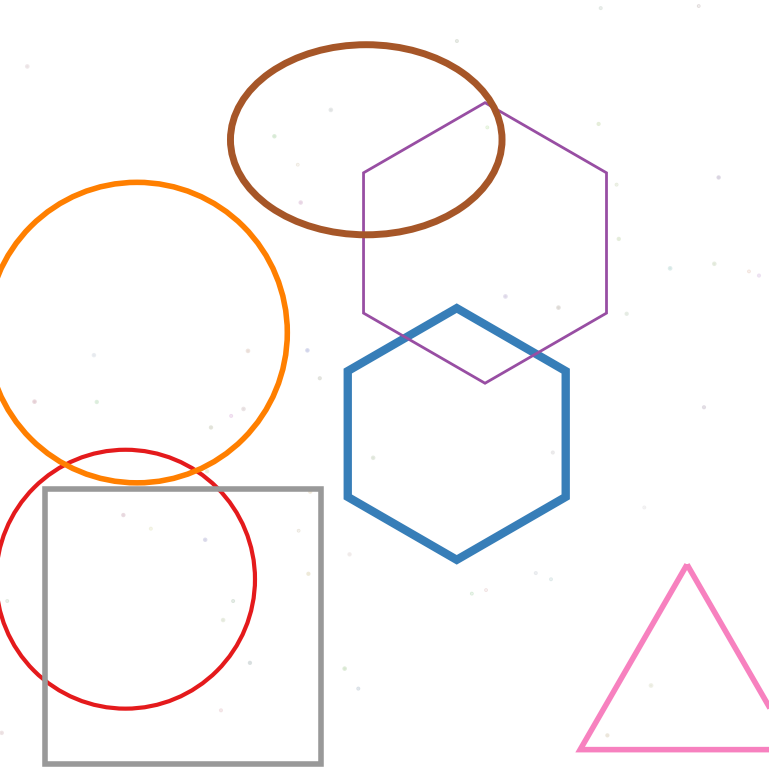[{"shape": "circle", "thickness": 1.5, "radius": 0.84, "center": [0.163, 0.248]}, {"shape": "hexagon", "thickness": 3, "radius": 0.82, "center": [0.593, 0.436]}, {"shape": "hexagon", "thickness": 1, "radius": 0.91, "center": [0.63, 0.684]}, {"shape": "circle", "thickness": 2, "radius": 0.98, "center": [0.178, 0.568]}, {"shape": "oval", "thickness": 2.5, "radius": 0.88, "center": [0.476, 0.819]}, {"shape": "triangle", "thickness": 2, "radius": 0.8, "center": [0.892, 0.107]}, {"shape": "square", "thickness": 2, "radius": 0.89, "center": [0.238, 0.186]}]